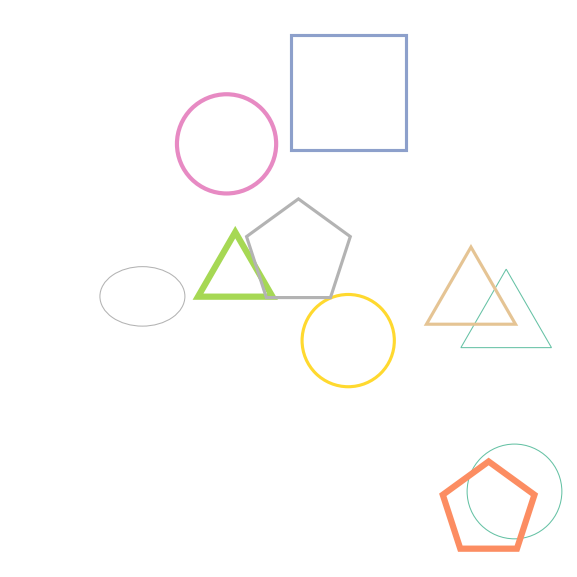[{"shape": "circle", "thickness": 0.5, "radius": 0.41, "center": [0.891, 0.148]}, {"shape": "triangle", "thickness": 0.5, "radius": 0.45, "center": [0.877, 0.442]}, {"shape": "pentagon", "thickness": 3, "radius": 0.42, "center": [0.846, 0.117]}, {"shape": "square", "thickness": 1.5, "radius": 0.5, "center": [0.604, 0.839]}, {"shape": "circle", "thickness": 2, "radius": 0.43, "center": [0.392, 0.75]}, {"shape": "triangle", "thickness": 3, "radius": 0.37, "center": [0.407, 0.523]}, {"shape": "circle", "thickness": 1.5, "radius": 0.4, "center": [0.603, 0.409]}, {"shape": "triangle", "thickness": 1.5, "radius": 0.45, "center": [0.816, 0.482]}, {"shape": "pentagon", "thickness": 1.5, "radius": 0.47, "center": [0.517, 0.56]}, {"shape": "oval", "thickness": 0.5, "radius": 0.37, "center": [0.247, 0.486]}]